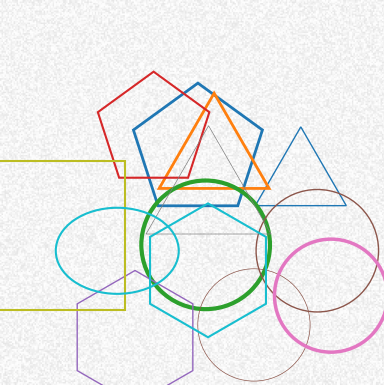[{"shape": "pentagon", "thickness": 2, "radius": 0.88, "center": [0.514, 0.608]}, {"shape": "triangle", "thickness": 1, "radius": 0.68, "center": [0.781, 0.534]}, {"shape": "triangle", "thickness": 2, "radius": 0.82, "center": [0.556, 0.593]}, {"shape": "circle", "thickness": 3, "radius": 0.84, "center": [0.534, 0.364]}, {"shape": "pentagon", "thickness": 1.5, "radius": 0.76, "center": [0.399, 0.662]}, {"shape": "hexagon", "thickness": 1, "radius": 0.87, "center": [0.351, 0.124]}, {"shape": "circle", "thickness": 1, "radius": 0.8, "center": [0.824, 0.349]}, {"shape": "circle", "thickness": 0.5, "radius": 0.73, "center": [0.66, 0.156]}, {"shape": "circle", "thickness": 2.5, "radius": 0.73, "center": [0.86, 0.232]}, {"shape": "triangle", "thickness": 0.5, "radius": 0.94, "center": [0.542, 0.486]}, {"shape": "square", "thickness": 1.5, "radius": 0.97, "center": [0.13, 0.388]}, {"shape": "oval", "thickness": 1.5, "radius": 0.8, "center": [0.305, 0.349]}, {"shape": "hexagon", "thickness": 1.5, "radius": 0.87, "center": [0.54, 0.298]}]